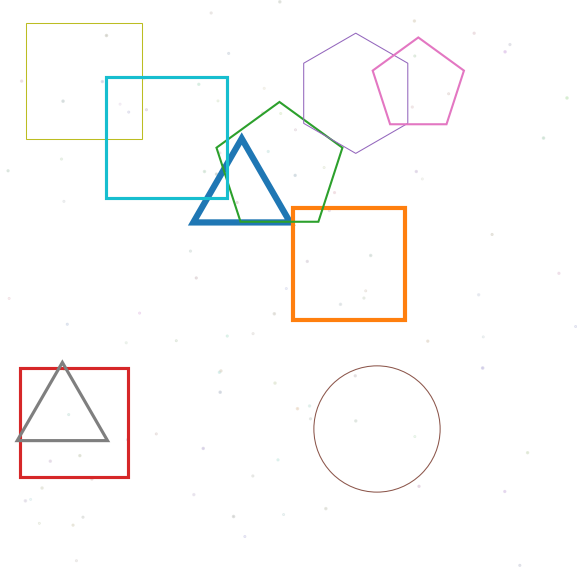[{"shape": "triangle", "thickness": 3, "radius": 0.48, "center": [0.419, 0.662]}, {"shape": "square", "thickness": 2, "radius": 0.49, "center": [0.605, 0.542]}, {"shape": "pentagon", "thickness": 1, "radius": 0.57, "center": [0.484, 0.708]}, {"shape": "square", "thickness": 1.5, "radius": 0.47, "center": [0.128, 0.268]}, {"shape": "hexagon", "thickness": 0.5, "radius": 0.52, "center": [0.616, 0.838]}, {"shape": "circle", "thickness": 0.5, "radius": 0.55, "center": [0.653, 0.256]}, {"shape": "pentagon", "thickness": 1, "radius": 0.42, "center": [0.724, 0.851]}, {"shape": "triangle", "thickness": 1.5, "radius": 0.45, "center": [0.108, 0.281]}, {"shape": "square", "thickness": 0.5, "radius": 0.5, "center": [0.145, 0.859]}, {"shape": "square", "thickness": 1.5, "radius": 0.52, "center": [0.289, 0.761]}]